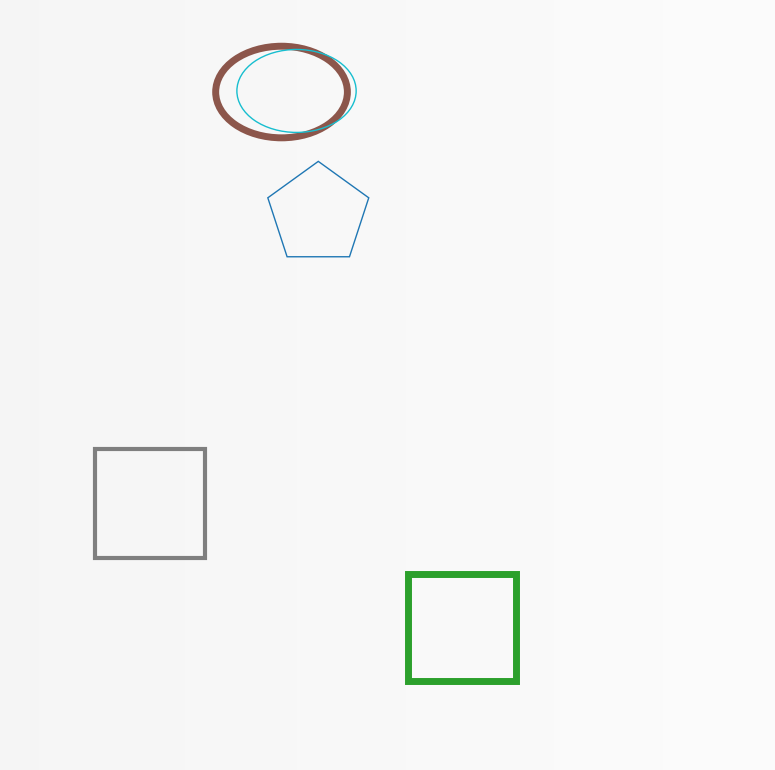[{"shape": "pentagon", "thickness": 0.5, "radius": 0.34, "center": [0.411, 0.722]}, {"shape": "square", "thickness": 2.5, "radius": 0.35, "center": [0.596, 0.185]}, {"shape": "oval", "thickness": 2.5, "radius": 0.42, "center": [0.363, 0.88]}, {"shape": "square", "thickness": 1.5, "radius": 0.35, "center": [0.193, 0.346]}, {"shape": "oval", "thickness": 0.5, "radius": 0.38, "center": [0.383, 0.882]}]